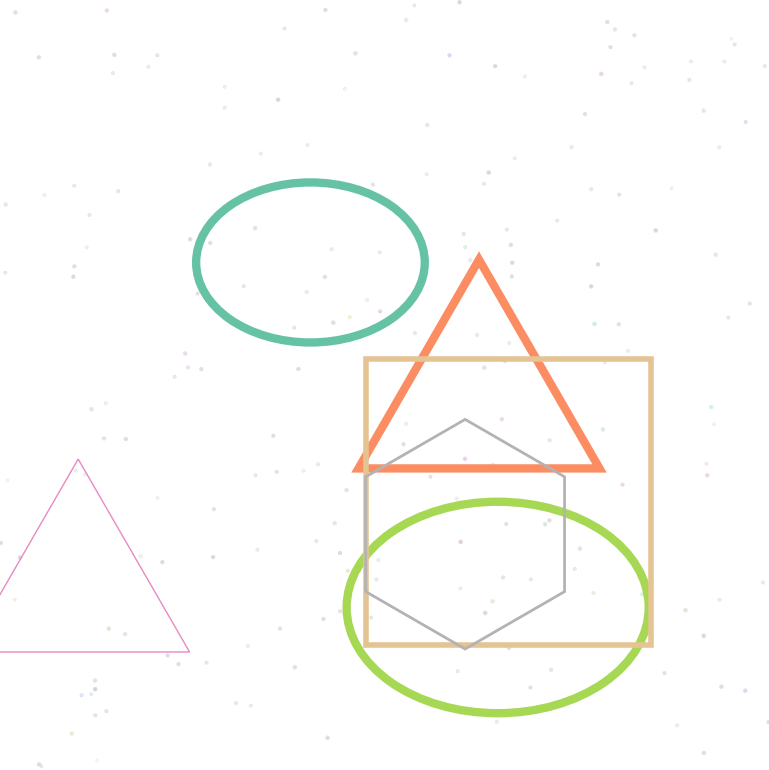[{"shape": "oval", "thickness": 3, "radius": 0.74, "center": [0.403, 0.659]}, {"shape": "triangle", "thickness": 3, "radius": 0.9, "center": [0.622, 0.482]}, {"shape": "triangle", "thickness": 0.5, "radius": 0.84, "center": [0.102, 0.237]}, {"shape": "oval", "thickness": 3, "radius": 0.98, "center": [0.646, 0.211]}, {"shape": "square", "thickness": 2, "radius": 0.93, "center": [0.661, 0.348]}, {"shape": "hexagon", "thickness": 1, "radius": 0.75, "center": [0.604, 0.306]}]